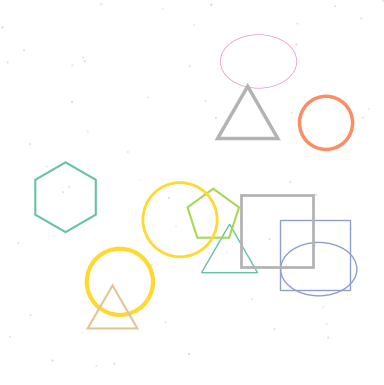[{"shape": "hexagon", "thickness": 1.5, "radius": 0.45, "center": [0.17, 0.488]}, {"shape": "triangle", "thickness": 1, "radius": 0.42, "center": [0.596, 0.334]}, {"shape": "circle", "thickness": 2.5, "radius": 0.34, "center": [0.847, 0.681]}, {"shape": "square", "thickness": 1, "radius": 0.46, "center": [0.818, 0.338]}, {"shape": "oval", "thickness": 1, "radius": 0.5, "center": [0.828, 0.301]}, {"shape": "oval", "thickness": 0.5, "radius": 0.5, "center": [0.672, 0.84]}, {"shape": "pentagon", "thickness": 1.5, "radius": 0.35, "center": [0.554, 0.44]}, {"shape": "circle", "thickness": 3, "radius": 0.43, "center": [0.311, 0.268]}, {"shape": "circle", "thickness": 2, "radius": 0.48, "center": [0.468, 0.429]}, {"shape": "triangle", "thickness": 1.5, "radius": 0.37, "center": [0.292, 0.184]}, {"shape": "square", "thickness": 2, "radius": 0.47, "center": [0.718, 0.4]}, {"shape": "triangle", "thickness": 2.5, "radius": 0.45, "center": [0.643, 0.685]}]